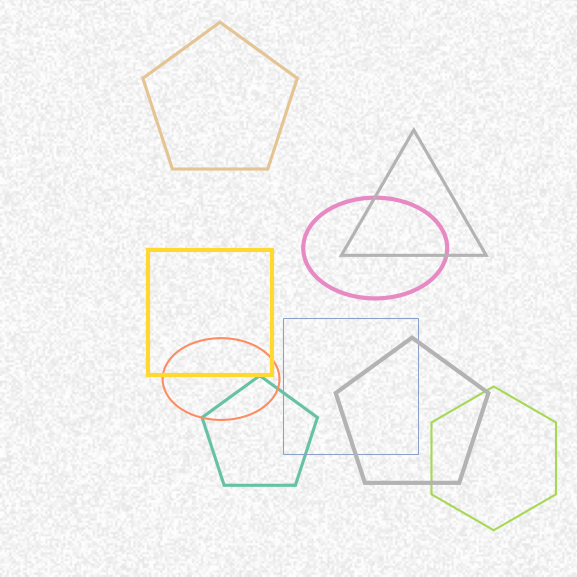[{"shape": "pentagon", "thickness": 1.5, "radius": 0.53, "center": [0.45, 0.244]}, {"shape": "oval", "thickness": 1, "radius": 0.51, "center": [0.383, 0.343]}, {"shape": "square", "thickness": 0.5, "radius": 0.59, "center": [0.607, 0.33]}, {"shape": "oval", "thickness": 2, "radius": 0.62, "center": [0.65, 0.57]}, {"shape": "hexagon", "thickness": 1, "radius": 0.62, "center": [0.855, 0.205]}, {"shape": "square", "thickness": 2, "radius": 0.54, "center": [0.364, 0.458]}, {"shape": "pentagon", "thickness": 1.5, "radius": 0.7, "center": [0.381, 0.82]}, {"shape": "triangle", "thickness": 1.5, "radius": 0.72, "center": [0.717, 0.629]}, {"shape": "pentagon", "thickness": 2, "radius": 0.7, "center": [0.713, 0.276]}]